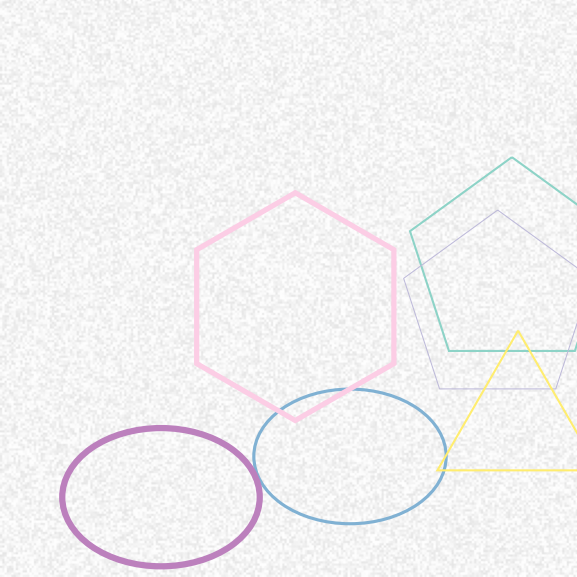[{"shape": "pentagon", "thickness": 1, "radius": 0.93, "center": [0.886, 0.541]}, {"shape": "pentagon", "thickness": 0.5, "radius": 0.86, "center": [0.862, 0.464]}, {"shape": "oval", "thickness": 1.5, "radius": 0.83, "center": [0.606, 0.209]}, {"shape": "hexagon", "thickness": 2.5, "radius": 0.99, "center": [0.511, 0.468]}, {"shape": "oval", "thickness": 3, "radius": 0.85, "center": [0.279, 0.138]}, {"shape": "triangle", "thickness": 1, "radius": 0.81, "center": [0.897, 0.265]}]